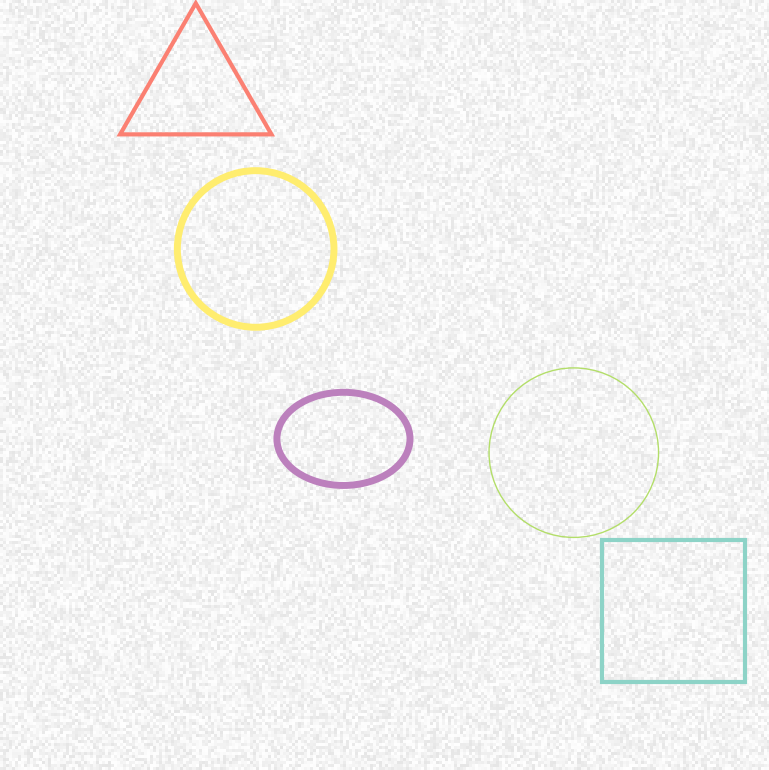[{"shape": "square", "thickness": 1.5, "radius": 0.46, "center": [0.875, 0.206]}, {"shape": "triangle", "thickness": 1.5, "radius": 0.57, "center": [0.254, 0.882]}, {"shape": "circle", "thickness": 0.5, "radius": 0.55, "center": [0.745, 0.412]}, {"shape": "oval", "thickness": 2.5, "radius": 0.43, "center": [0.446, 0.43]}, {"shape": "circle", "thickness": 2.5, "radius": 0.51, "center": [0.332, 0.677]}]